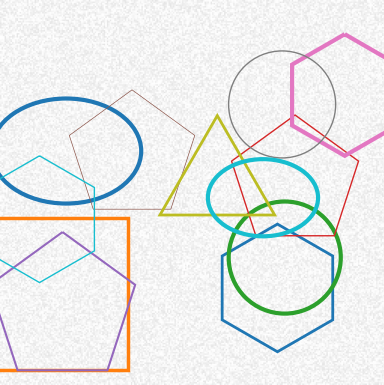[{"shape": "hexagon", "thickness": 2, "radius": 0.83, "center": [0.721, 0.252]}, {"shape": "oval", "thickness": 3, "radius": 0.97, "center": [0.172, 0.608]}, {"shape": "square", "thickness": 2.5, "radius": 0.99, "center": [0.136, 0.237]}, {"shape": "circle", "thickness": 3, "radius": 0.73, "center": [0.74, 0.331]}, {"shape": "pentagon", "thickness": 1, "radius": 0.87, "center": [0.766, 0.528]}, {"shape": "pentagon", "thickness": 1.5, "radius": 0.99, "center": [0.162, 0.199]}, {"shape": "pentagon", "thickness": 0.5, "radius": 0.86, "center": [0.343, 0.595]}, {"shape": "hexagon", "thickness": 3, "radius": 0.79, "center": [0.895, 0.753]}, {"shape": "circle", "thickness": 1, "radius": 0.69, "center": [0.733, 0.729]}, {"shape": "triangle", "thickness": 2, "radius": 0.86, "center": [0.564, 0.528]}, {"shape": "hexagon", "thickness": 1, "radius": 0.82, "center": [0.103, 0.431]}, {"shape": "oval", "thickness": 3, "radius": 0.72, "center": [0.683, 0.486]}]